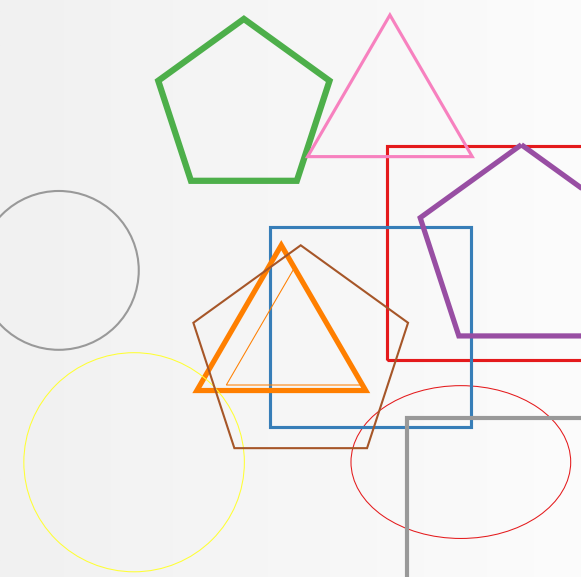[{"shape": "square", "thickness": 1.5, "radius": 0.93, "center": [0.852, 0.561]}, {"shape": "oval", "thickness": 0.5, "radius": 0.95, "center": [0.793, 0.199]}, {"shape": "square", "thickness": 1.5, "radius": 0.86, "center": [0.637, 0.433]}, {"shape": "pentagon", "thickness": 3, "radius": 0.77, "center": [0.42, 0.811]}, {"shape": "pentagon", "thickness": 2.5, "radius": 0.92, "center": [0.897, 0.565]}, {"shape": "triangle", "thickness": 0.5, "radius": 0.68, "center": [0.507, 0.4]}, {"shape": "triangle", "thickness": 2.5, "radius": 0.84, "center": [0.484, 0.407]}, {"shape": "circle", "thickness": 0.5, "radius": 0.95, "center": [0.231, 0.199]}, {"shape": "pentagon", "thickness": 1, "radius": 0.97, "center": [0.517, 0.38]}, {"shape": "triangle", "thickness": 1.5, "radius": 0.82, "center": [0.671, 0.81]}, {"shape": "square", "thickness": 2, "radius": 0.81, "center": [0.862, 0.114]}, {"shape": "circle", "thickness": 1, "radius": 0.69, "center": [0.101, 0.531]}]